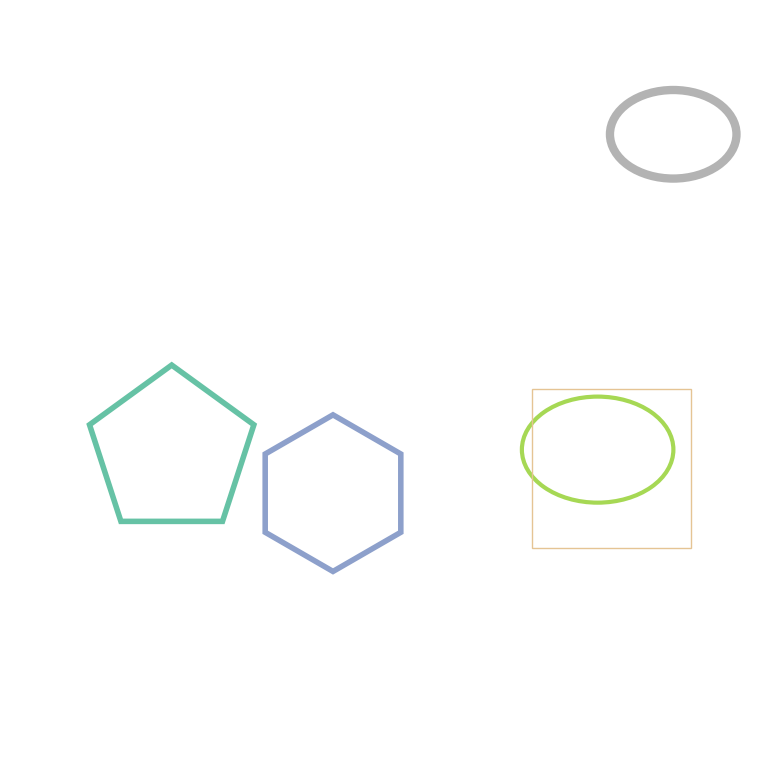[{"shape": "pentagon", "thickness": 2, "radius": 0.56, "center": [0.223, 0.414]}, {"shape": "hexagon", "thickness": 2, "radius": 0.51, "center": [0.432, 0.36]}, {"shape": "oval", "thickness": 1.5, "radius": 0.49, "center": [0.776, 0.416]}, {"shape": "square", "thickness": 0.5, "radius": 0.52, "center": [0.794, 0.391]}, {"shape": "oval", "thickness": 3, "radius": 0.41, "center": [0.874, 0.826]}]